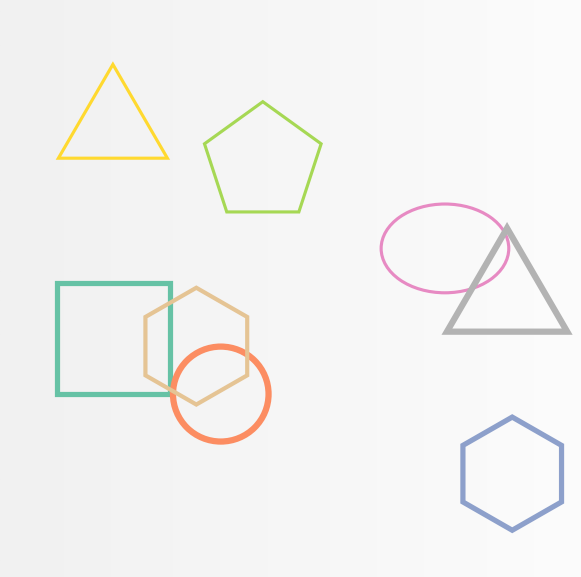[{"shape": "square", "thickness": 2.5, "radius": 0.48, "center": [0.195, 0.413]}, {"shape": "circle", "thickness": 3, "radius": 0.41, "center": [0.38, 0.317]}, {"shape": "hexagon", "thickness": 2.5, "radius": 0.49, "center": [0.881, 0.179]}, {"shape": "oval", "thickness": 1.5, "radius": 0.55, "center": [0.766, 0.569]}, {"shape": "pentagon", "thickness": 1.5, "radius": 0.53, "center": [0.452, 0.718]}, {"shape": "triangle", "thickness": 1.5, "radius": 0.54, "center": [0.194, 0.779]}, {"shape": "hexagon", "thickness": 2, "radius": 0.51, "center": [0.338, 0.4]}, {"shape": "triangle", "thickness": 3, "radius": 0.6, "center": [0.872, 0.485]}]